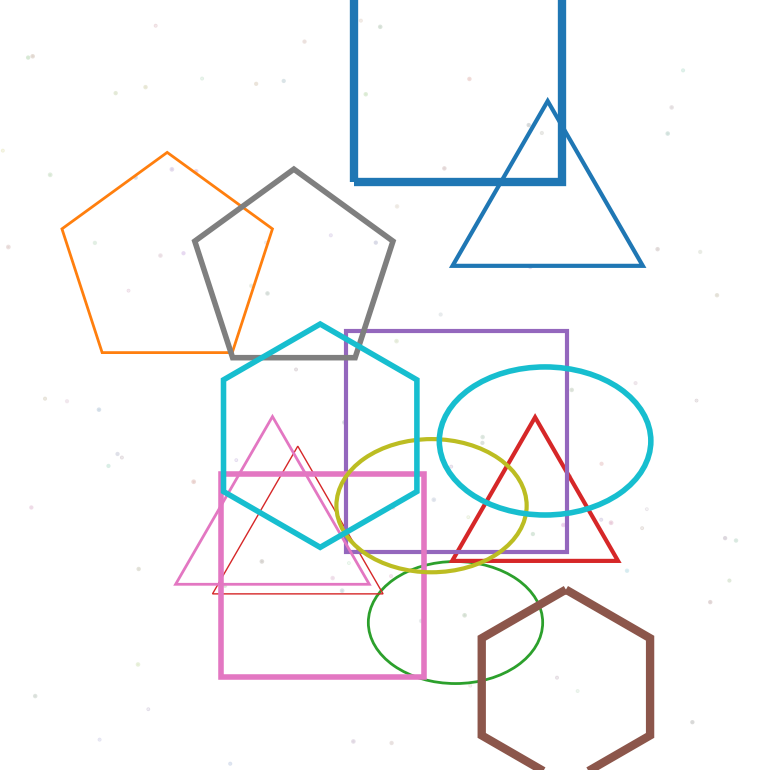[{"shape": "triangle", "thickness": 1.5, "radius": 0.71, "center": [0.711, 0.726]}, {"shape": "square", "thickness": 3, "radius": 0.68, "center": [0.595, 0.899]}, {"shape": "pentagon", "thickness": 1, "radius": 0.72, "center": [0.217, 0.658]}, {"shape": "oval", "thickness": 1, "radius": 0.57, "center": [0.592, 0.192]}, {"shape": "triangle", "thickness": 1.5, "radius": 0.62, "center": [0.695, 0.334]}, {"shape": "triangle", "thickness": 0.5, "radius": 0.64, "center": [0.387, 0.293]}, {"shape": "square", "thickness": 1.5, "radius": 0.72, "center": [0.592, 0.426]}, {"shape": "hexagon", "thickness": 3, "radius": 0.63, "center": [0.735, 0.108]}, {"shape": "triangle", "thickness": 1, "radius": 0.73, "center": [0.354, 0.314]}, {"shape": "square", "thickness": 2, "radius": 0.66, "center": [0.419, 0.252]}, {"shape": "pentagon", "thickness": 2, "radius": 0.68, "center": [0.382, 0.645]}, {"shape": "oval", "thickness": 1.5, "radius": 0.62, "center": [0.56, 0.343]}, {"shape": "oval", "thickness": 2, "radius": 0.69, "center": [0.708, 0.427]}, {"shape": "hexagon", "thickness": 2, "radius": 0.73, "center": [0.416, 0.434]}]